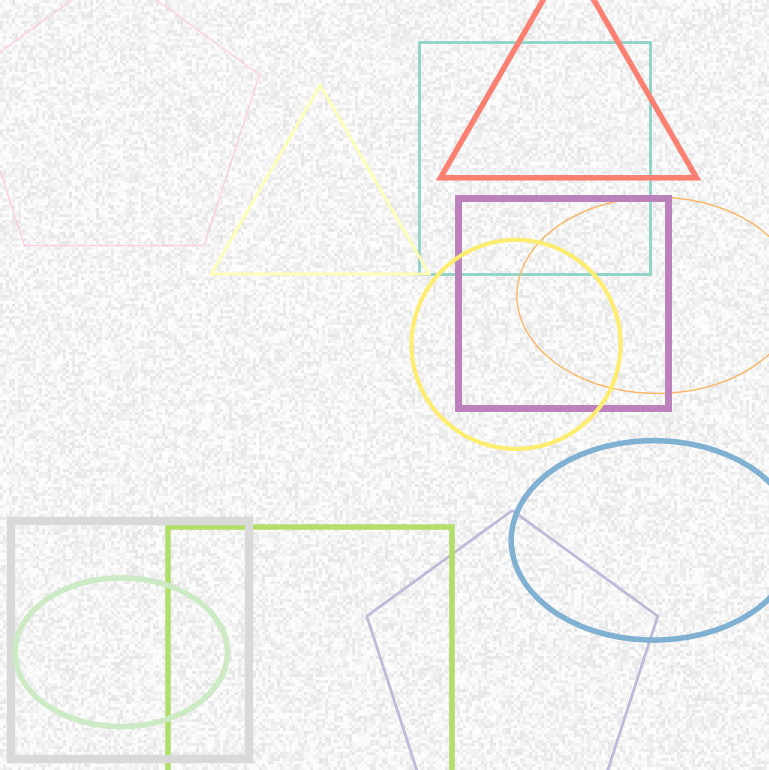[{"shape": "square", "thickness": 1, "radius": 0.75, "center": [0.694, 0.794]}, {"shape": "triangle", "thickness": 1, "radius": 0.82, "center": [0.416, 0.726]}, {"shape": "pentagon", "thickness": 1, "radius": 0.99, "center": [0.665, 0.138]}, {"shape": "triangle", "thickness": 2, "radius": 0.96, "center": [0.738, 0.865]}, {"shape": "oval", "thickness": 2, "radius": 0.93, "center": [0.849, 0.298]}, {"shape": "oval", "thickness": 0.5, "radius": 0.91, "center": [0.853, 0.616]}, {"shape": "square", "thickness": 2, "radius": 0.92, "center": [0.403, 0.131]}, {"shape": "pentagon", "thickness": 0.5, "radius": 0.99, "center": [0.148, 0.842]}, {"shape": "square", "thickness": 3, "radius": 0.77, "center": [0.169, 0.169]}, {"shape": "square", "thickness": 2.5, "radius": 0.68, "center": [0.731, 0.607]}, {"shape": "oval", "thickness": 2, "radius": 0.69, "center": [0.157, 0.153]}, {"shape": "circle", "thickness": 1.5, "radius": 0.68, "center": [0.67, 0.553]}]